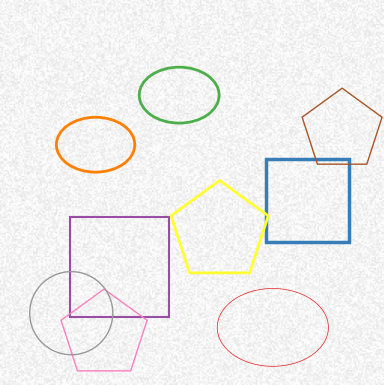[{"shape": "oval", "thickness": 0.5, "radius": 0.72, "center": [0.709, 0.15]}, {"shape": "square", "thickness": 2.5, "radius": 0.54, "center": [0.799, 0.479]}, {"shape": "oval", "thickness": 2, "radius": 0.52, "center": [0.465, 0.753]}, {"shape": "square", "thickness": 1.5, "radius": 0.65, "center": [0.31, 0.306]}, {"shape": "oval", "thickness": 2, "radius": 0.51, "center": [0.248, 0.624]}, {"shape": "pentagon", "thickness": 2, "radius": 0.66, "center": [0.571, 0.399]}, {"shape": "pentagon", "thickness": 1, "radius": 0.55, "center": [0.889, 0.662]}, {"shape": "pentagon", "thickness": 1, "radius": 0.59, "center": [0.27, 0.132]}, {"shape": "circle", "thickness": 1, "radius": 0.54, "center": [0.185, 0.187]}]